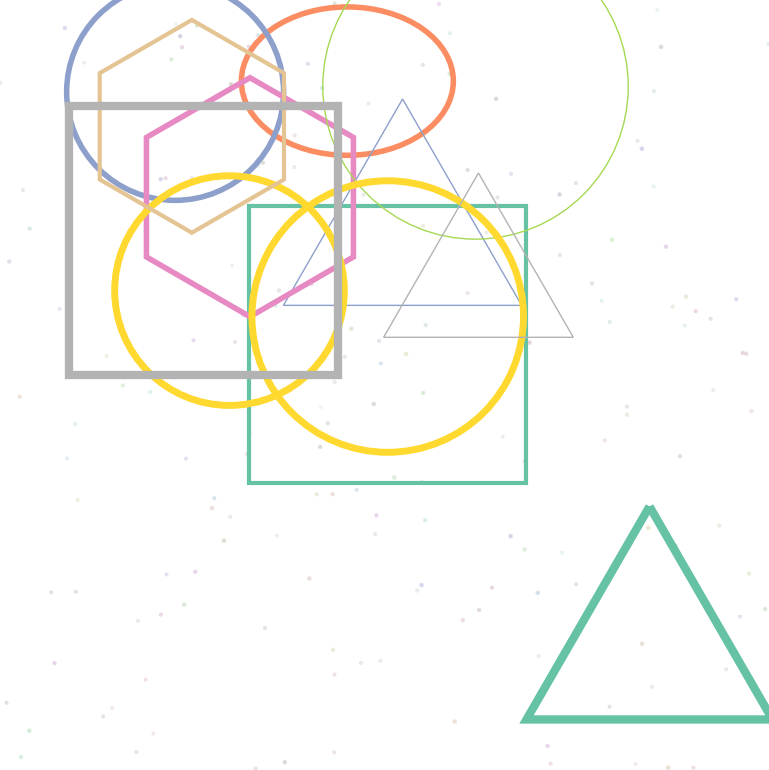[{"shape": "square", "thickness": 1.5, "radius": 0.9, "center": [0.503, 0.553]}, {"shape": "triangle", "thickness": 3, "radius": 0.92, "center": [0.844, 0.158]}, {"shape": "oval", "thickness": 2, "radius": 0.69, "center": [0.451, 0.895]}, {"shape": "circle", "thickness": 2, "radius": 0.7, "center": [0.227, 0.881]}, {"shape": "triangle", "thickness": 0.5, "radius": 0.89, "center": [0.523, 0.693]}, {"shape": "hexagon", "thickness": 2, "radius": 0.78, "center": [0.325, 0.744]}, {"shape": "circle", "thickness": 0.5, "radius": 0.99, "center": [0.618, 0.888]}, {"shape": "circle", "thickness": 2.5, "radius": 0.75, "center": [0.298, 0.623]}, {"shape": "circle", "thickness": 2.5, "radius": 0.88, "center": [0.504, 0.589]}, {"shape": "hexagon", "thickness": 1.5, "radius": 0.69, "center": [0.249, 0.836]}, {"shape": "triangle", "thickness": 0.5, "radius": 0.71, "center": [0.621, 0.633]}, {"shape": "square", "thickness": 3, "radius": 0.88, "center": [0.264, 0.687]}]